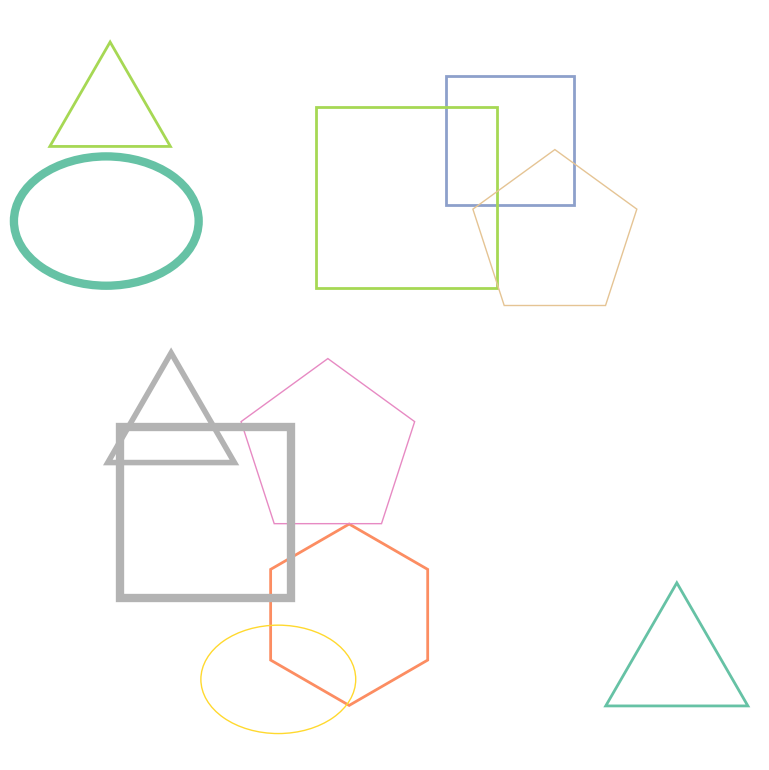[{"shape": "oval", "thickness": 3, "radius": 0.6, "center": [0.138, 0.713]}, {"shape": "triangle", "thickness": 1, "radius": 0.53, "center": [0.879, 0.137]}, {"shape": "hexagon", "thickness": 1, "radius": 0.59, "center": [0.453, 0.202]}, {"shape": "square", "thickness": 1, "radius": 0.42, "center": [0.662, 0.817]}, {"shape": "pentagon", "thickness": 0.5, "radius": 0.59, "center": [0.426, 0.416]}, {"shape": "triangle", "thickness": 1, "radius": 0.45, "center": [0.143, 0.855]}, {"shape": "square", "thickness": 1, "radius": 0.59, "center": [0.528, 0.744]}, {"shape": "oval", "thickness": 0.5, "radius": 0.5, "center": [0.361, 0.118]}, {"shape": "pentagon", "thickness": 0.5, "radius": 0.56, "center": [0.721, 0.694]}, {"shape": "triangle", "thickness": 2, "radius": 0.47, "center": [0.222, 0.447]}, {"shape": "square", "thickness": 3, "radius": 0.56, "center": [0.267, 0.334]}]